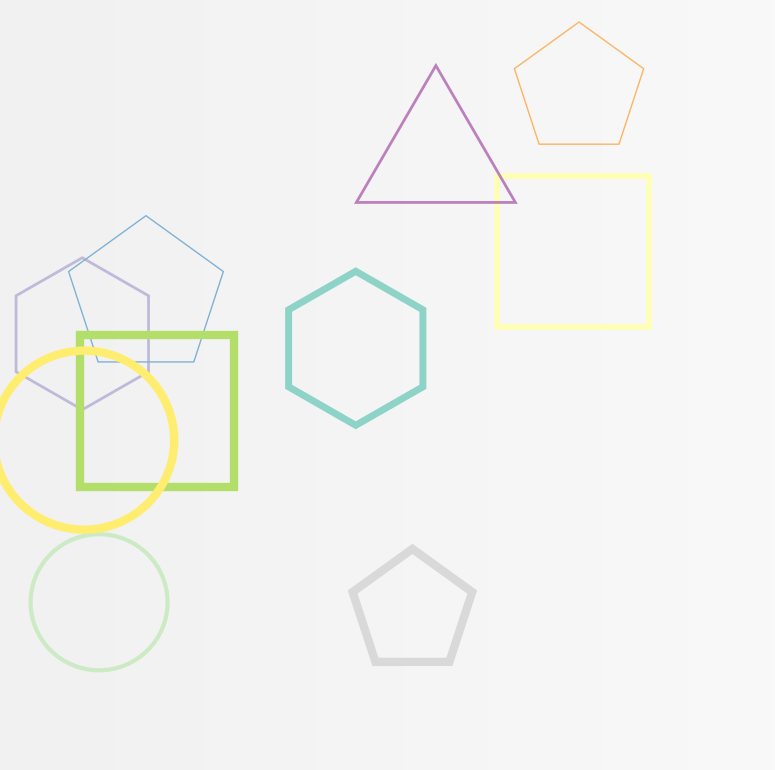[{"shape": "hexagon", "thickness": 2.5, "radius": 0.5, "center": [0.459, 0.548]}, {"shape": "square", "thickness": 2, "radius": 0.49, "center": [0.74, 0.673]}, {"shape": "hexagon", "thickness": 1, "radius": 0.49, "center": [0.106, 0.567]}, {"shape": "pentagon", "thickness": 0.5, "radius": 0.52, "center": [0.188, 0.615]}, {"shape": "pentagon", "thickness": 0.5, "radius": 0.44, "center": [0.747, 0.884]}, {"shape": "square", "thickness": 3, "radius": 0.49, "center": [0.203, 0.466]}, {"shape": "pentagon", "thickness": 3, "radius": 0.41, "center": [0.532, 0.206]}, {"shape": "triangle", "thickness": 1, "radius": 0.59, "center": [0.562, 0.796]}, {"shape": "circle", "thickness": 1.5, "radius": 0.44, "center": [0.128, 0.218]}, {"shape": "circle", "thickness": 3, "radius": 0.58, "center": [0.108, 0.428]}]